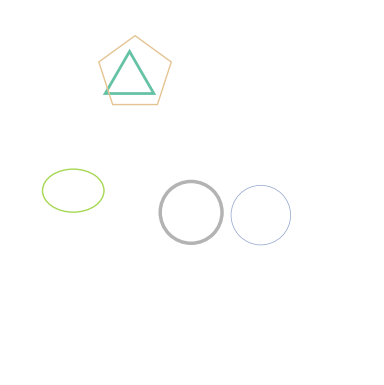[{"shape": "triangle", "thickness": 2, "radius": 0.36, "center": [0.336, 0.793]}, {"shape": "circle", "thickness": 0.5, "radius": 0.39, "center": [0.678, 0.441]}, {"shape": "oval", "thickness": 1, "radius": 0.4, "center": [0.19, 0.505]}, {"shape": "pentagon", "thickness": 1, "radius": 0.49, "center": [0.351, 0.808]}, {"shape": "circle", "thickness": 2.5, "radius": 0.4, "center": [0.496, 0.448]}]